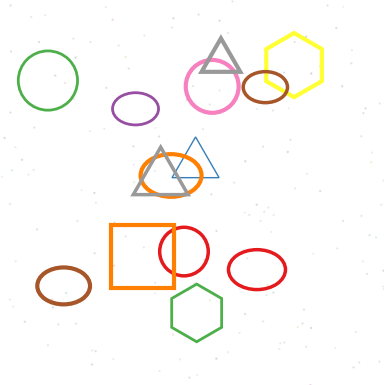[{"shape": "oval", "thickness": 2.5, "radius": 0.37, "center": [0.667, 0.3]}, {"shape": "circle", "thickness": 2.5, "radius": 0.32, "center": [0.478, 0.347]}, {"shape": "triangle", "thickness": 1, "radius": 0.35, "center": [0.508, 0.574]}, {"shape": "circle", "thickness": 2, "radius": 0.38, "center": [0.124, 0.791]}, {"shape": "hexagon", "thickness": 2, "radius": 0.37, "center": [0.511, 0.187]}, {"shape": "oval", "thickness": 2, "radius": 0.3, "center": [0.352, 0.717]}, {"shape": "square", "thickness": 3, "radius": 0.41, "center": [0.37, 0.333]}, {"shape": "oval", "thickness": 3, "radius": 0.4, "center": [0.444, 0.544]}, {"shape": "hexagon", "thickness": 3, "radius": 0.42, "center": [0.764, 0.831]}, {"shape": "oval", "thickness": 3, "radius": 0.34, "center": [0.165, 0.257]}, {"shape": "oval", "thickness": 2.5, "radius": 0.29, "center": [0.689, 0.774]}, {"shape": "circle", "thickness": 3, "radius": 0.34, "center": [0.551, 0.776]}, {"shape": "triangle", "thickness": 3, "radius": 0.29, "center": [0.574, 0.842]}, {"shape": "triangle", "thickness": 2.5, "radius": 0.41, "center": [0.417, 0.536]}]